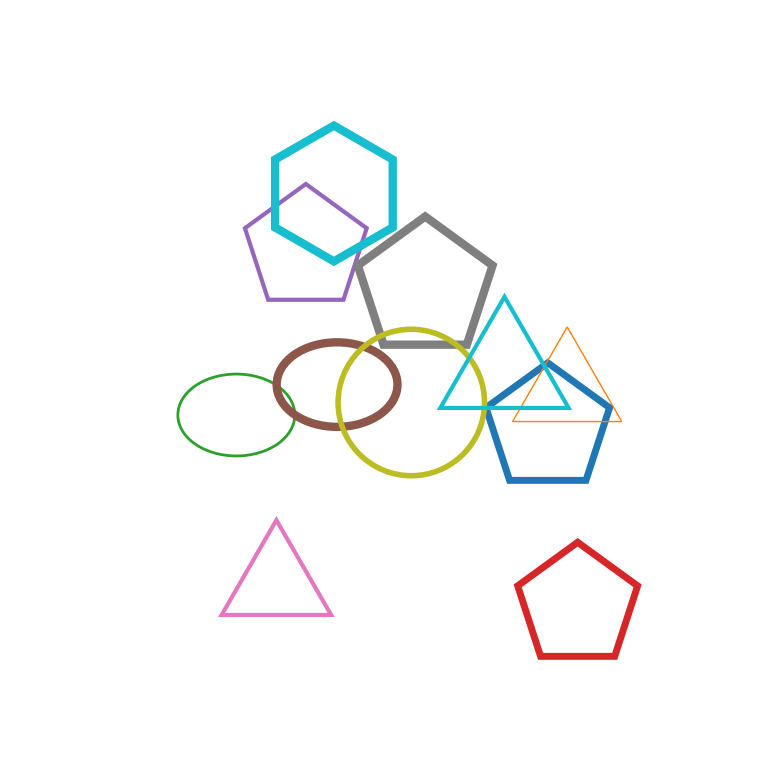[{"shape": "pentagon", "thickness": 2.5, "radius": 0.42, "center": [0.711, 0.444]}, {"shape": "triangle", "thickness": 0.5, "radius": 0.41, "center": [0.737, 0.493]}, {"shape": "oval", "thickness": 1, "radius": 0.38, "center": [0.307, 0.461]}, {"shape": "pentagon", "thickness": 2.5, "radius": 0.41, "center": [0.75, 0.214]}, {"shape": "pentagon", "thickness": 1.5, "radius": 0.42, "center": [0.397, 0.678]}, {"shape": "oval", "thickness": 3, "radius": 0.39, "center": [0.438, 0.501]}, {"shape": "triangle", "thickness": 1.5, "radius": 0.41, "center": [0.359, 0.242]}, {"shape": "pentagon", "thickness": 3, "radius": 0.46, "center": [0.552, 0.627]}, {"shape": "circle", "thickness": 2, "radius": 0.48, "center": [0.534, 0.477]}, {"shape": "triangle", "thickness": 1.5, "radius": 0.48, "center": [0.655, 0.518]}, {"shape": "hexagon", "thickness": 3, "radius": 0.44, "center": [0.434, 0.749]}]